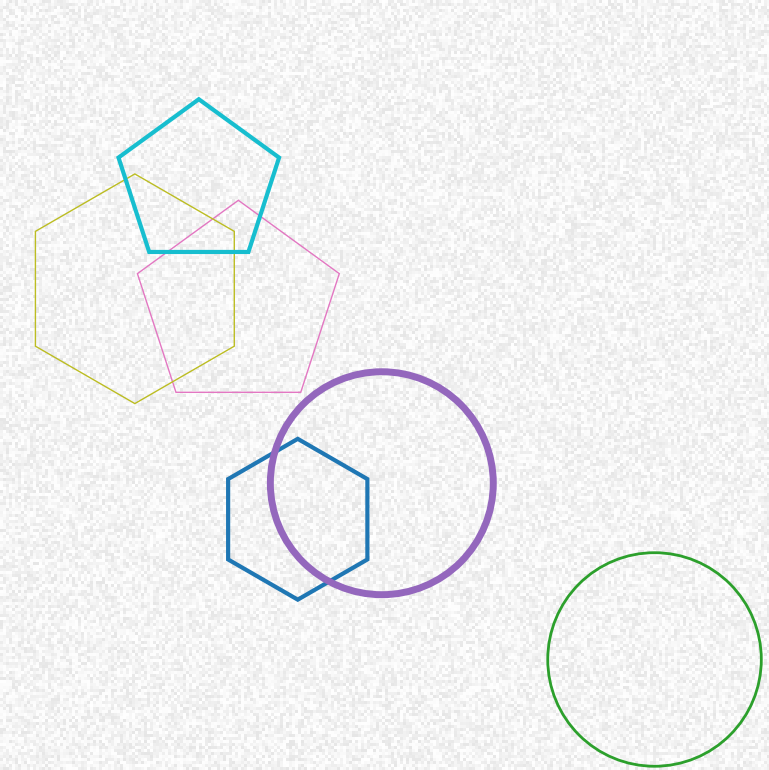[{"shape": "hexagon", "thickness": 1.5, "radius": 0.52, "center": [0.387, 0.326]}, {"shape": "circle", "thickness": 1, "radius": 0.69, "center": [0.85, 0.144]}, {"shape": "circle", "thickness": 2.5, "radius": 0.72, "center": [0.496, 0.372]}, {"shape": "pentagon", "thickness": 0.5, "radius": 0.69, "center": [0.31, 0.602]}, {"shape": "hexagon", "thickness": 0.5, "radius": 0.75, "center": [0.175, 0.625]}, {"shape": "pentagon", "thickness": 1.5, "radius": 0.55, "center": [0.258, 0.761]}]